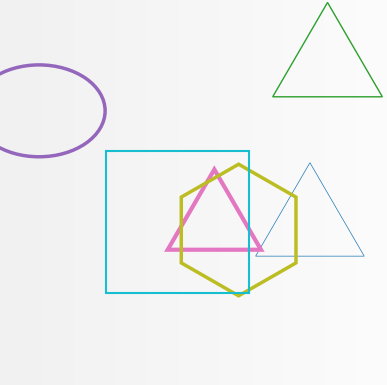[{"shape": "triangle", "thickness": 0.5, "radius": 0.81, "center": [0.8, 0.416]}, {"shape": "triangle", "thickness": 1, "radius": 0.82, "center": [0.845, 0.83]}, {"shape": "oval", "thickness": 2.5, "radius": 0.85, "center": [0.101, 0.712]}, {"shape": "triangle", "thickness": 3, "radius": 0.7, "center": [0.553, 0.421]}, {"shape": "hexagon", "thickness": 2.5, "radius": 0.85, "center": [0.616, 0.403]}, {"shape": "square", "thickness": 1.5, "radius": 0.92, "center": [0.458, 0.424]}]